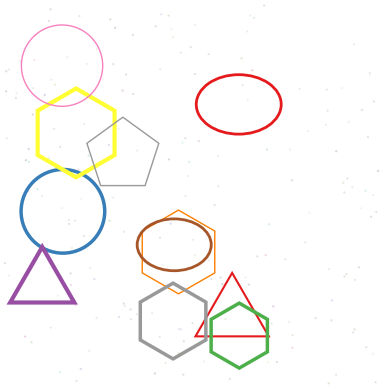[{"shape": "oval", "thickness": 2, "radius": 0.55, "center": [0.62, 0.729]}, {"shape": "triangle", "thickness": 1.5, "radius": 0.55, "center": [0.603, 0.181]}, {"shape": "circle", "thickness": 2.5, "radius": 0.54, "center": [0.163, 0.451]}, {"shape": "hexagon", "thickness": 2.5, "radius": 0.42, "center": [0.621, 0.128]}, {"shape": "triangle", "thickness": 3, "radius": 0.48, "center": [0.11, 0.262]}, {"shape": "hexagon", "thickness": 1, "radius": 0.54, "center": [0.464, 0.346]}, {"shape": "hexagon", "thickness": 3, "radius": 0.58, "center": [0.198, 0.655]}, {"shape": "oval", "thickness": 2, "radius": 0.48, "center": [0.452, 0.364]}, {"shape": "circle", "thickness": 1, "radius": 0.53, "center": [0.161, 0.83]}, {"shape": "hexagon", "thickness": 2.5, "radius": 0.49, "center": [0.45, 0.166]}, {"shape": "pentagon", "thickness": 1, "radius": 0.49, "center": [0.319, 0.597]}]